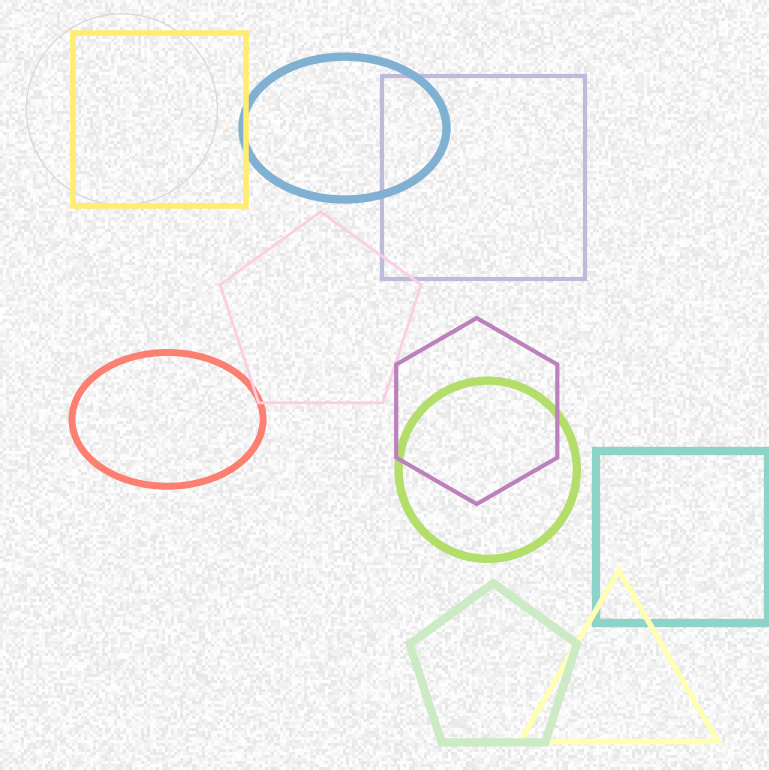[{"shape": "square", "thickness": 3, "radius": 0.56, "center": [0.886, 0.302]}, {"shape": "triangle", "thickness": 2, "radius": 0.74, "center": [0.804, 0.111]}, {"shape": "square", "thickness": 1.5, "radius": 0.66, "center": [0.628, 0.77]}, {"shape": "oval", "thickness": 2.5, "radius": 0.62, "center": [0.218, 0.455]}, {"shape": "oval", "thickness": 3, "radius": 0.66, "center": [0.447, 0.834]}, {"shape": "circle", "thickness": 3, "radius": 0.58, "center": [0.633, 0.39]}, {"shape": "pentagon", "thickness": 1, "radius": 0.69, "center": [0.416, 0.588]}, {"shape": "circle", "thickness": 0.5, "radius": 0.62, "center": [0.158, 0.858]}, {"shape": "hexagon", "thickness": 1.5, "radius": 0.6, "center": [0.619, 0.466]}, {"shape": "pentagon", "thickness": 3, "radius": 0.57, "center": [0.641, 0.128]}, {"shape": "square", "thickness": 2, "radius": 0.56, "center": [0.207, 0.845]}]